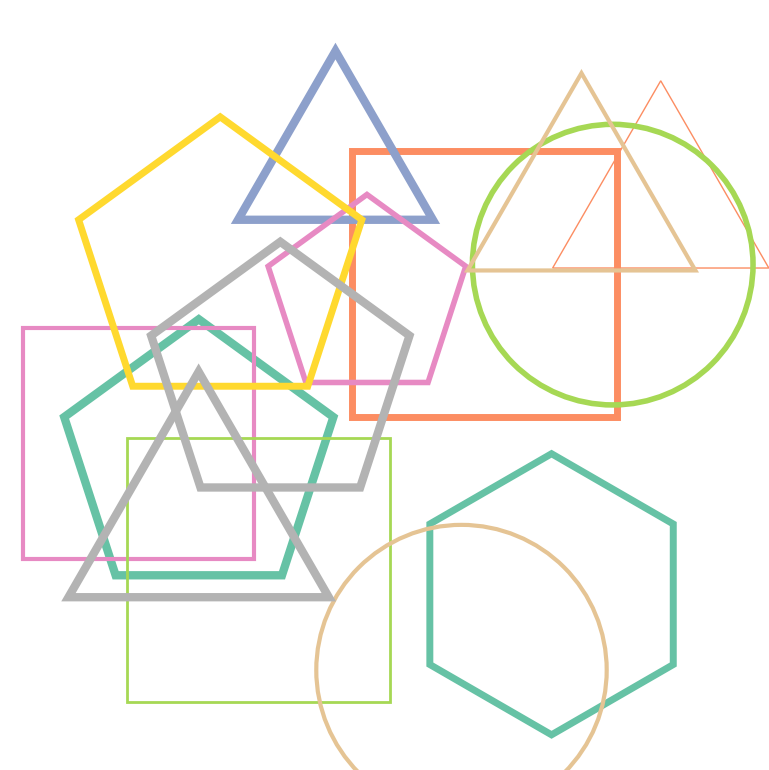[{"shape": "pentagon", "thickness": 3, "radius": 0.92, "center": [0.258, 0.402]}, {"shape": "hexagon", "thickness": 2.5, "radius": 0.91, "center": [0.716, 0.228]}, {"shape": "triangle", "thickness": 0.5, "radius": 0.81, "center": [0.858, 0.733]}, {"shape": "square", "thickness": 2.5, "radius": 0.86, "center": [0.629, 0.631]}, {"shape": "triangle", "thickness": 3, "radius": 0.73, "center": [0.436, 0.788]}, {"shape": "square", "thickness": 1.5, "radius": 0.75, "center": [0.18, 0.424]}, {"shape": "pentagon", "thickness": 2, "radius": 0.67, "center": [0.477, 0.612]}, {"shape": "circle", "thickness": 2, "radius": 0.91, "center": [0.796, 0.656]}, {"shape": "square", "thickness": 1, "radius": 0.86, "center": [0.336, 0.26]}, {"shape": "pentagon", "thickness": 2.5, "radius": 0.97, "center": [0.286, 0.655]}, {"shape": "circle", "thickness": 1.5, "radius": 0.94, "center": [0.599, 0.13]}, {"shape": "triangle", "thickness": 1.5, "radius": 0.85, "center": [0.755, 0.734]}, {"shape": "pentagon", "thickness": 3, "radius": 0.88, "center": [0.364, 0.51]}, {"shape": "triangle", "thickness": 3, "radius": 0.98, "center": [0.258, 0.322]}]